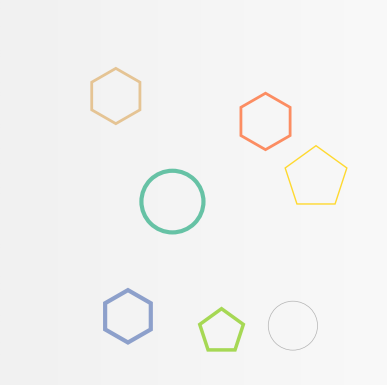[{"shape": "circle", "thickness": 3, "radius": 0.4, "center": [0.445, 0.476]}, {"shape": "hexagon", "thickness": 2, "radius": 0.37, "center": [0.685, 0.685]}, {"shape": "hexagon", "thickness": 3, "radius": 0.34, "center": [0.33, 0.178]}, {"shape": "pentagon", "thickness": 2.5, "radius": 0.3, "center": [0.572, 0.139]}, {"shape": "pentagon", "thickness": 1, "radius": 0.42, "center": [0.816, 0.538]}, {"shape": "hexagon", "thickness": 2, "radius": 0.36, "center": [0.299, 0.751]}, {"shape": "circle", "thickness": 0.5, "radius": 0.32, "center": [0.756, 0.154]}]